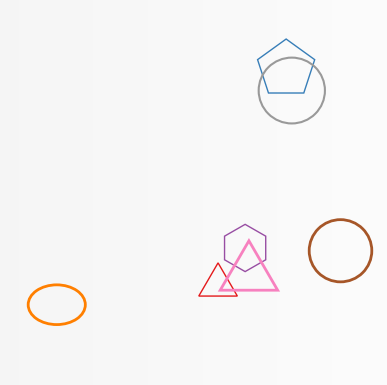[{"shape": "triangle", "thickness": 1, "radius": 0.29, "center": [0.563, 0.26]}, {"shape": "pentagon", "thickness": 1, "radius": 0.39, "center": [0.738, 0.821]}, {"shape": "hexagon", "thickness": 1, "radius": 0.31, "center": [0.633, 0.356]}, {"shape": "oval", "thickness": 2, "radius": 0.37, "center": [0.146, 0.209]}, {"shape": "circle", "thickness": 2, "radius": 0.4, "center": [0.879, 0.349]}, {"shape": "triangle", "thickness": 2, "radius": 0.43, "center": [0.642, 0.289]}, {"shape": "circle", "thickness": 1.5, "radius": 0.43, "center": [0.753, 0.765]}]